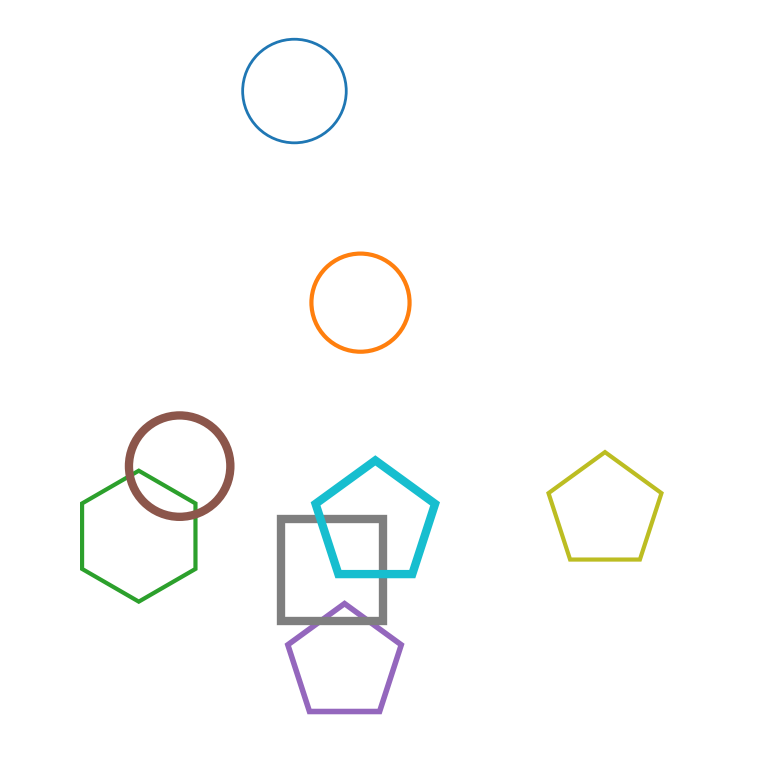[{"shape": "circle", "thickness": 1, "radius": 0.34, "center": [0.382, 0.882]}, {"shape": "circle", "thickness": 1.5, "radius": 0.32, "center": [0.468, 0.607]}, {"shape": "hexagon", "thickness": 1.5, "radius": 0.43, "center": [0.18, 0.304]}, {"shape": "pentagon", "thickness": 2, "radius": 0.39, "center": [0.447, 0.139]}, {"shape": "circle", "thickness": 3, "radius": 0.33, "center": [0.233, 0.395]}, {"shape": "square", "thickness": 3, "radius": 0.33, "center": [0.432, 0.26]}, {"shape": "pentagon", "thickness": 1.5, "radius": 0.39, "center": [0.786, 0.336]}, {"shape": "pentagon", "thickness": 3, "radius": 0.41, "center": [0.487, 0.32]}]